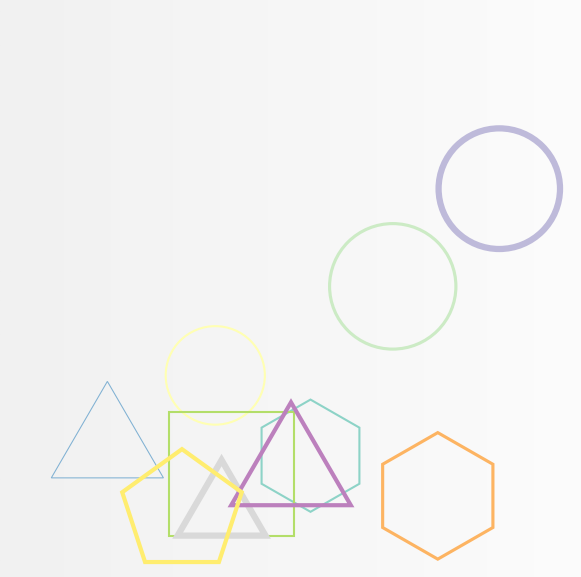[{"shape": "hexagon", "thickness": 1, "radius": 0.49, "center": [0.534, 0.21]}, {"shape": "circle", "thickness": 1, "radius": 0.43, "center": [0.37, 0.349]}, {"shape": "circle", "thickness": 3, "radius": 0.52, "center": [0.859, 0.672]}, {"shape": "triangle", "thickness": 0.5, "radius": 0.56, "center": [0.185, 0.227]}, {"shape": "hexagon", "thickness": 1.5, "radius": 0.55, "center": [0.753, 0.14]}, {"shape": "square", "thickness": 1, "radius": 0.54, "center": [0.398, 0.178]}, {"shape": "triangle", "thickness": 3, "radius": 0.44, "center": [0.381, 0.115]}, {"shape": "triangle", "thickness": 2, "radius": 0.59, "center": [0.501, 0.184]}, {"shape": "circle", "thickness": 1.5, "radius": 0.54, "center": [0.676, 0.503]}, {"shape": "pentagon", "thickness": 2, "radius": 0.54, "center": [0.313, 0.113]}]